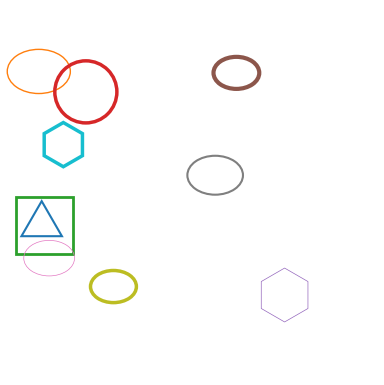[{"shape": "triangle", "thickness": 1.5, "radius": 0.3, "center": [0.108, 0.417]}, {"shape": "oval", "thickness": 1, "radius": 0.41, "center": [0.101, 0.814]}, {"shape": "square", "thickness": 2, "radius": 0.37, "center": [0.115, 0.414]}, {"shape": "circle", "thickness": 2.5, "radius": 0.4, "center": [0.223, 0.761]}, {"shape": "hexagon", "thickness": 0.5, "radius": 0.35, "center": [0.739, 0.234]}, {"shape": "oval", "thickness": 3, "radius": 0.3, "center": [0.614, 0.811]}, {"shape": "oval", "thickness": 0.5, "radius": 0.33, "center": [0.128, 0.329]}, {"shape": "oval", "thickness": 1.5, "radius": 0.36, "center": [0.559, 0.545]}, {"shape": "oval", "thickness": 2.5, "radius": 0.3, "center": [0.295, 0.256]}, {"shape": "hexagon", "thickness": 2.5, "radius": 0.29, "center": [0.164, 0.624]}]